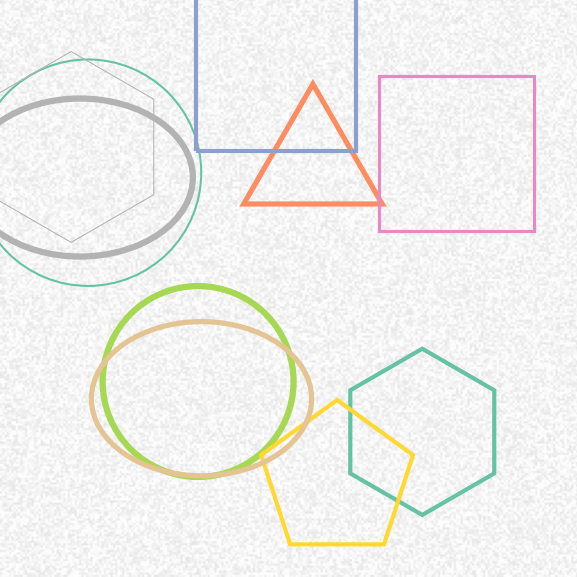[{"shape": "hexagon", "thickness": 2, "radius": 0.72, "center": [0.731, 0.251]}, {"shape": "circle", "thickness": 1, "radius": 0.98, "center": [0.152, 0.7]}, {"shape": "triangle", "thickness": 2.5, "radius": 0.69, "center": [0.542, 0.715]}, {"shape": "square", "thickness": 2, "radius": 0.69, "center": [0.479, 0.877]}, {"shape": "square", "thickness": 1.5, "radius": 0.67, "center": [0.791, 0.733]}, {"shape": "circle", "thickness": 3, "radius": 0.83, "center": [0.343, 0.338]}, {"shape": "pentagon", "thickness": 2, "radius": 0.69, "center": [0.584, 0.168]}, {"shape": "oval", "thickness": 2.5, "radius": 0.95, "center": [0.349, 0.309]}, {"shape": "hexagon", "thickness": 0.5, "radius": 0.83, "center": [0.123, 0.745]}, {"shape": "oval", "thickness": 3, "radius": 0.98, "center": [0.139, 0.692]}]